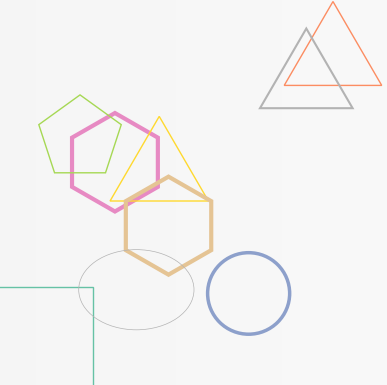[{"shape": "square", "thickness": 1, "radius": 0.67, "center": [0.108, 0.121]}, {"shape": "triangle", "thickness": 1, "radius": 0.73, "center": [0.859, 0.851]}, {"shape": "circle", "thickness": 2.5, "radius": 0.53, "center": [0.642, 0.238]}, {"shape": "hexagon", "thickness": 3, "radius": 0.64, "center": [0.297, 0.579]}, {"shape": "pentagon", "thickness": 1, "radius": 0.56, "center": [0.207, 0.642]}, {"shape": "triangle", "thickness": 1, "radius": 0.73, "center": [0.411, 0.551]}, {"shape": "hexagon", "thickness": 3, "radius": 0.64, "center": [0.435, 0.414]}, {"shape": "oval", "thickness": 0.5, "radius": 0.74, "center": [0.352, 0.247]}, {"shape": "triangle", "thickness": 1.5, "radius": 0.69, "center": [0.79, 0.788]}]